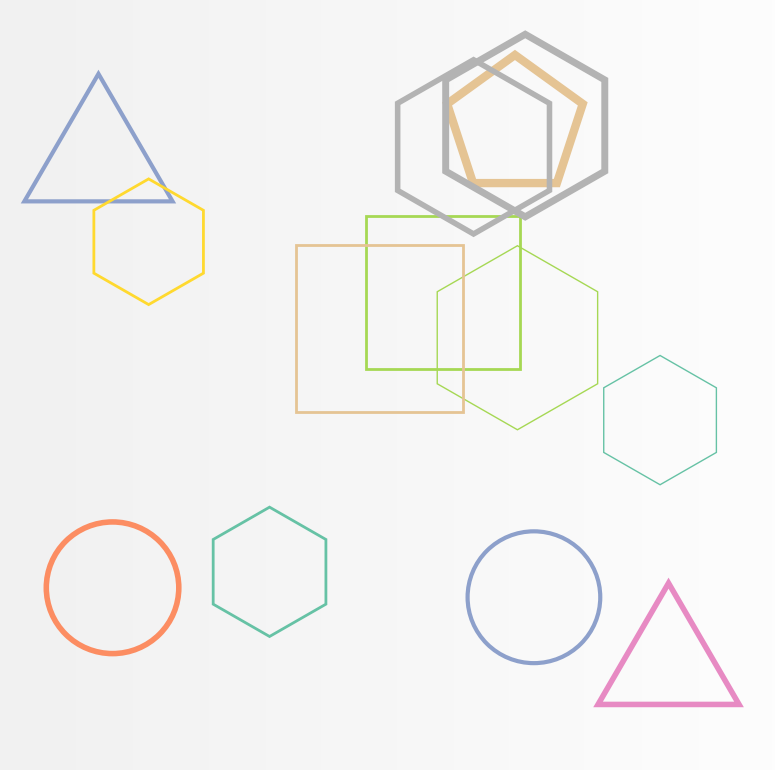[{"shape": "hexagon", "thickness": 0.5, "radius": 0.42, "center": [0.852, 0.454]}, {"shape": "hexagon", "thickness": 1, "radius": 0.42, "center": [0.348, 0.257]}, {"shape": "circle", "thickness": 2, "radius": 0.43, "center": [0.145, 0.237]}, {"shape": "circle", "thickness": 1.5, "radius": 0.43, "center": [0.689, 0.224]}, {"shape": "triangle", "thickness": 1.5, "radius": 0.55, "center": [0.127, 0.794]}, {"shape": "triangle", "thickness": 2, "radius": 0.53, "center": [0.863, 0.138]}, {"shape": "hexagon", "thickness": 0.5, "radius": 0.6, "center": [0.668, 0.561]}, {"shape": "square", "thickness": 1, "radius": 0.5, "center": [0.572, 0.62]}, {"shape": "hexagon", "thickness": 1, "radius": 0.41, "center": [0.192, 0.686]}, {"shape": "square", "thickness": 1, "radius": 0.54, "center": [0.49, 0.573]}, {"shape": "pentagon", "thickness": 3, "radius": 0.46, "center": [0.664, 0.837]}, {"shape": "hexagon", "thickness": 2, "radius": 0.57, "center": [0.611, 0.809]}, {"shape": "hexagon", "thickness": 2.5, "radius": 0.59, "center": [0.678, 0.837]}]